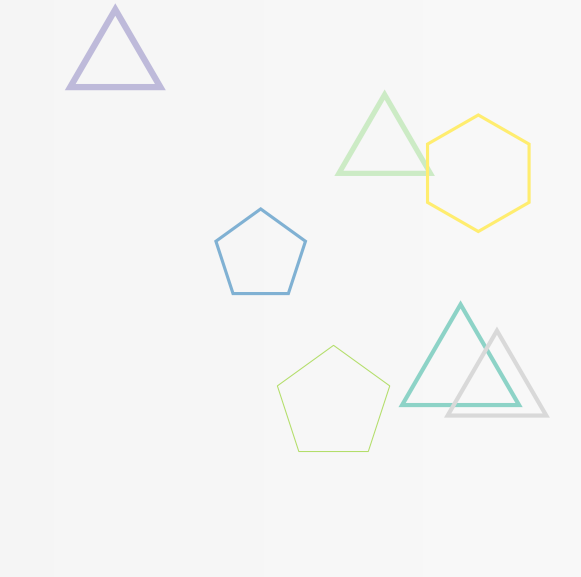[{"shape": "triangle", "thickness": 2, "radius": 0.58, "center": [0.792, 0.356]}, {"shape": "triangle", "thickness": 3, "radius": 0.45, "center": [0.198, 0.893]}, {"shape": "pentagon", "thickness": 1.5, "radius": 0.4, "center": [0.449, 0.556]}, {"shape": "pentagon", "thickness": 0.5, "radius": 0.51, "center": [0.574, 0.3]}, {"shape": "triangle", "thickness": 2, "radius": 0.49, "center": [0.855, 0.329]}, {"shape": "triangle", "thickness": 2.5, "radius": 0.45, "center": [0.662, 0.744]}, {"shape": "hexagon", "thickness": 1.5, "radius": 0.5, "center": [0.823, 0.699]}]